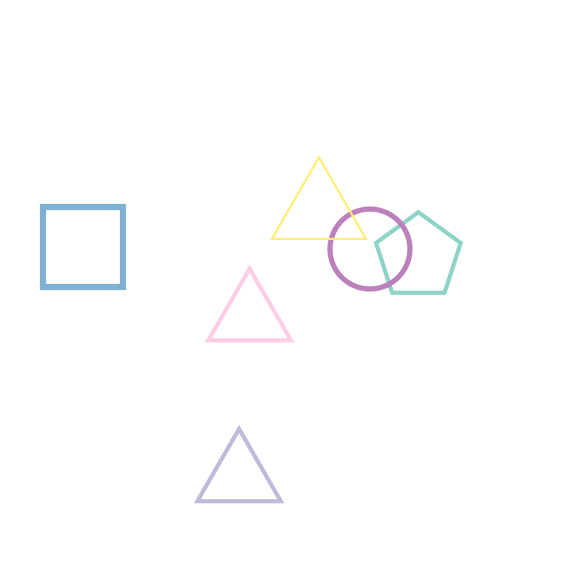[{"shape": "pentagon", "thickness": 2, "radius": 0.39, "center": [0.724, 0.555]}, {"shape": "triangle", "thickness": 2, "radius": 0.42, "center": [0.414, 0.173]}, {"shape": "square", "thickness": 3, "radius": 0.35, "center": [0.143, 0.572]}, {"shape": "triangle", "thickness": 2, "radius": 0.41, "center": [0.432, 0.451]}, {"shape": "circle", "thickness": 2.5, "radius": 0.35, "center": [0.641, 0.568]}, {"shape": "triangle", "thickness": 1, "radius": 0.47, "center": [0.552, 0.633]}]